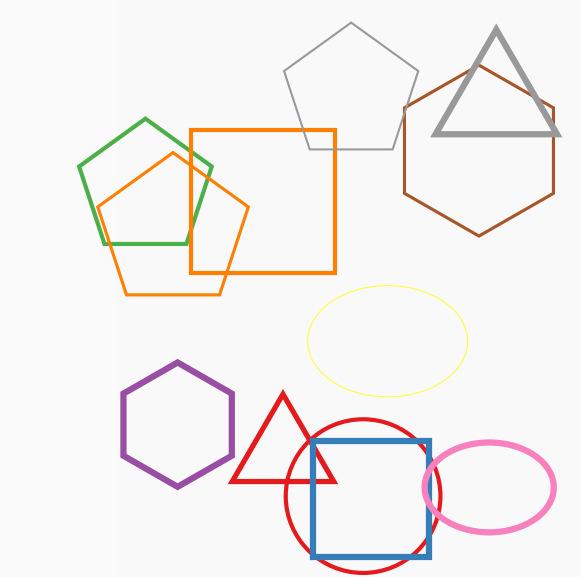[{"shape": "triangle", "thickness": 2.5, "radius": 0.5, "center": [0.487, 0.216]}, {"shape": "circle", "thickness": 2, "radius": 0.67, "center": [0.625, 0.14]}, {"shape": "square", "thickness": 3, "radius": 0.5, "center": [0.638, 0.135]}, {"shape": "pentagon", "thickness": 2, "radius": 0.6, "center": [0.25, 0.674]}, {"shape": "hexagon", "thickness": 3, "radius": 0.54, "center": [0.306, 0.264]}, {"shape": "square", "thickness": 2, "radius": 0.62, "center": [0.453, 0.65]}, {"shape": "pentagon", "thickness": 1.5, "radius": 0.68, "center": [0.298, 0.599]}, {"shape": "oval", "thickness": 0.5, "radius": 0.69, "center": [0.667, 0.408]}, {"shape": "hexagon", "thickness": 1.5, "radius": 0.74, "center": [0.824, 0.738]}, {"shape": "oval", "thickness": 3, "radius": 0.56, "center": [0.842, 0.155]}, {"shape": "triangle", "thickness": 3, "radius": 0.6, "center": [0.854, 0.827]}, {"shape": "pentagon", "thickness": 1, "radius": 0.61, "center": [0.604, 0.839]}]